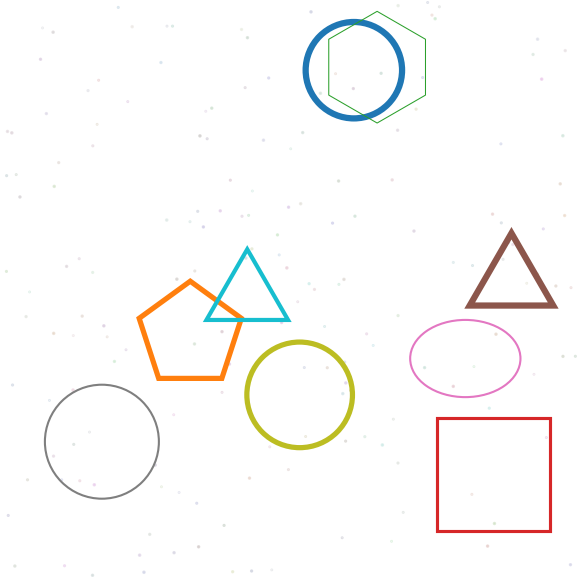[{"shape": "circle", "thickness": 3, "radius": 0.42, "center": [0.613, 0.878]}, {"shape": "pentagon", "thickness": 2.5, "radius": 0.47, "center": [0.329, 0.419]}, {"shape": "hexagon", "thickness": 0.5, "radius": 0.48, "center": [0.653, 0.883]}, {"shape": "square", "thickness": 1.5, "radius": 0.49, "center": [0.854, 0.177]}, {"shape": "triangle", "thickness": 3, "radius": 0.42, "center": [0.886, 0.512]}, {"shape": "oval", "thickness": 1, "radius": 0.48, "center": [0.806, 0.378]}, {"shape": "circle", "thickness": 1, "radius": 0.49, "center": [0.176, 0.234]}, {"shape": "circle", "thickness": 2.5, "radius": 0.46, "center": [0.519, 0.315]}, {"shape": "triangle", "thickness": 2, "radius": 0.41, "center": [0.428, 0.486]}]